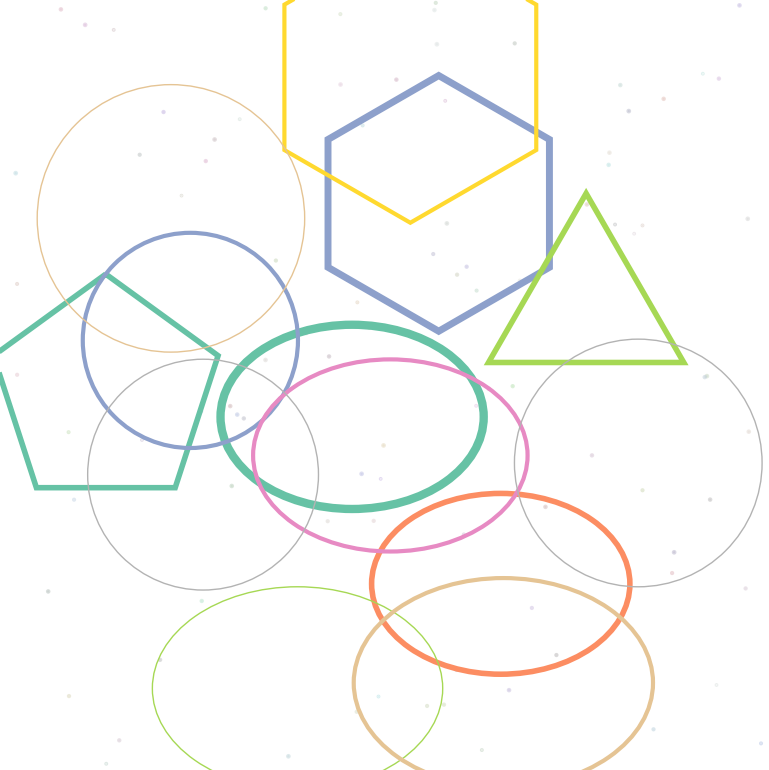[{"shape": "oval", "thickness": 3, "radius": 0.85, "center": [0.457, 0.459]}, {"shape": "pentagon", "thickness": 2, "radius": 0.77, "center": [0.137, 0.491]}, {"shape": "oval", "thickness": 2, "radius": 0.84, "center": [0.65, 0.242]}, {"shape": "hexagon", "thickness": 2.5, "radius": 0.83, "center": [0.57, 0.736]}, {"shape": "circle", "thickness": 1.5, "radius": 0.7, "center": [0.247, 0.558]}, {"shape": "oval", "thickness": 1.5, "radius": 0.89, "center": [0.507, 0.409]}, {"shape": "oval", "thickness": 0.5, "radius": 0.94, "center": [0.386, 0.106]}, {"shape": "triangle", "thickness": 2, "radius": 0.73, "center": [0.761, 0.602]}, {"shape": "hexagon", "thickness": 1.5, "radius": 0.94, "center": [0.533, 0.9]}, {"shape": "circle", "thickness": 0.5, "radius": 0.87, "center": [0.222, 0.716]}, {"shape": "oval", "thickness": 1.5, "radius": 0.97, "center": [0.654, 0.113]}, {"shape": "circle", "thickness": 0.5, "radius": 0.75, "center": [0.264, 0.384]}, {"shape": "circle", "thickness": 0.5, "radius": 0.8, "center": [0.829, 0.399]}]